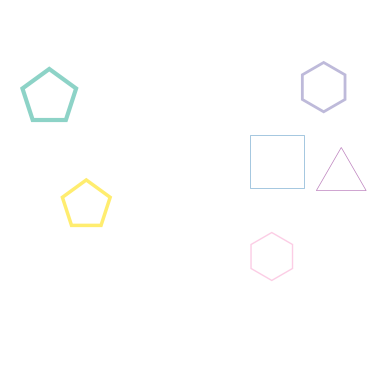[{"shape": "pentagon", "thickness": 3, "radius": 0.37, "center": [0.128, 0.748]}, {"shape": "hexagon", "thickness": 2, "radius": 0.32, "center": [0.841, 0.774]}, {"shape": "square", "thickness": 0.5, "radius": 0.35, "center": [0.72, 0.581]}, {"shape": "hexagon", "thickness": 1, "radius": 0.31, "center": [0.706, 0.334]}, {"shape": "triangle", "thickness": 0.5, "radius": 0.37, "center": [0.886, 0.542]}, {"shape": "pentagon", "thickness": 2.5, "radius": 0.33, "center": [0.224, 0.467]}]